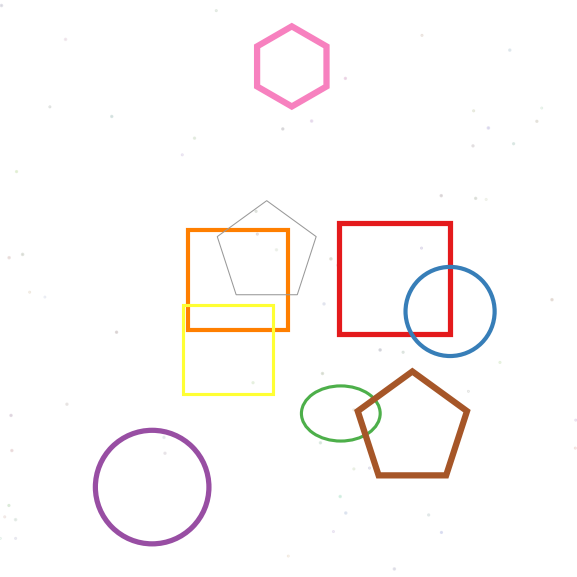[{"shape": "square", "thickness": 2.5, "radius": 0.48, "center": [0.683, 0.516]}, {"shape": "circle", "thickness": 2, "radius": 0.39, "center": [0.779, 0.46]}, {"shape": "oval", "thickness": 1.5, "radius": 0.34, "center": [0.59, 0.283]}, {"shape": "circle", "thickness": 2.5, "radius": 0.49, "center": [0.263, 0.156]}, {"shape": "square", "thickness": 2, "radius": 0.43, "center": [0.412, 0.514]}, {"shape": "square", "thickness": 1.5, "radius": 0.39, "center": [0.395, 0.394]}, {"shape": "pentagon", "thickness": 3, "radius": 0.5, "center": [0.714, 0.256]}, {"shape": "hexagon", "thickness": 3, "radius": 0.35, "center": [0.505, 0.884]}, {"shape": "pentagon", "thickness": 0.5, "radius": 0.45, "center": [0.462, 0.562]}]